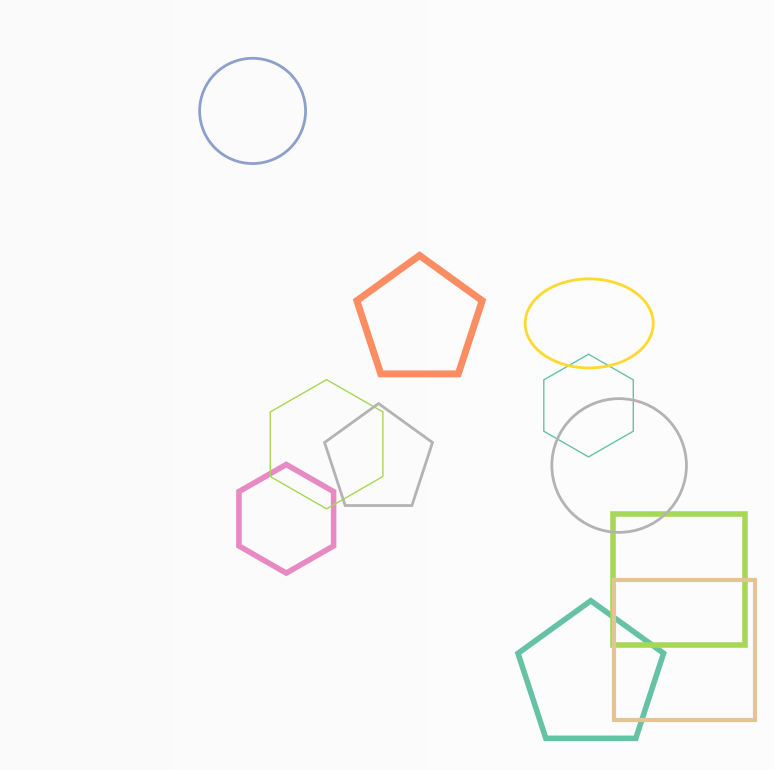[{"shape": "pentagon", "thickness": 2, "radius": 0.49, "center": [0.762, 0.121]}, {"shape": "hexagon", "thickness": 0.5, "radius": 0.33, "center": [0.759, 0.473]}, {"shape": "pentagon", "thickness": 2.5, "radius": 0.43, "center": [0.541, 0.583]}, {"shape": "circle", "thickness": 1, "radius": 0.34, "center": [0.326, 0.856]}, {"shape": "hexagon", "thickness": 2, "radius": 0.35, "center": [0.369, 0.326]}, {"shape": "hexagon", "thickness": 0.5, "radius": 0.42, "center": [0.421, 0.423]}, {"shape": "square", "thickness": 2, "radius": 0.43, "center": [0.877, 0.248]}, {"shape": "oval", "thickness": 1, "radius": 0.41, "center": [0.76, 0.58]}, {"shape": "square", "thickness": 1.5, "radius": 0.45, "center": [0.883, 0.156]}, {"shape": "pentagon", "thickness": 1, "radius": 0.37, "center": [0.488, 0.403]}, {"shape": "circle", "thickness": 1, "radius": 0.43, "center": [0.799, 0.395]}]